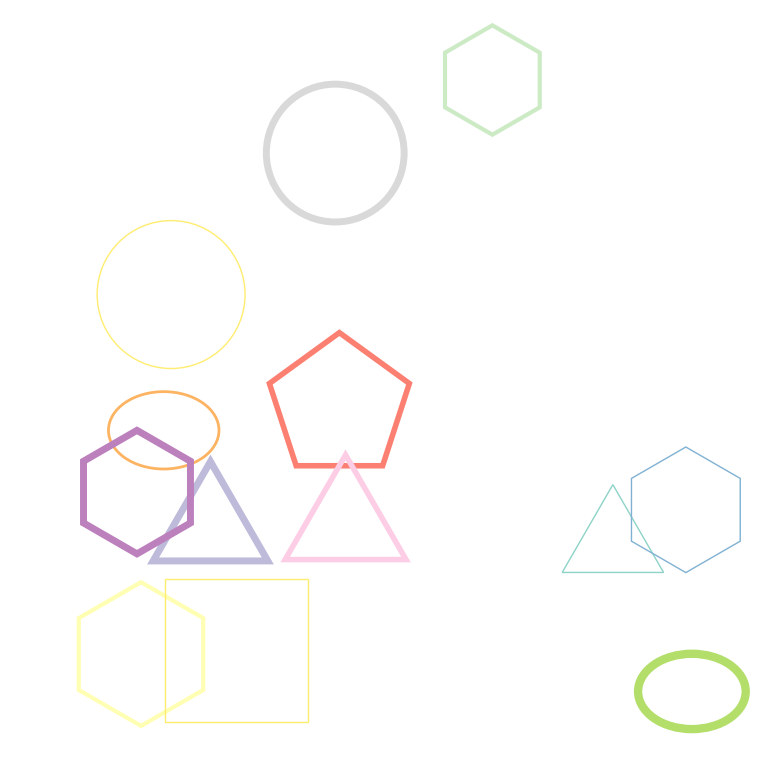[{"shape": "triangle", "thickness": 0.5, "radius": 0.38, "center": [0.796, 0.295]}, {"shape": "hexagon", "thickness": 1.5, "radius": 0.47, "center": [0.183, 0.151]}, {"shape": "triangle", "thickness": 2.5, "radius": 0.43, "center": [0.273, 0.315]}, {"shape": "pentagon", "thickness": 2, "radius": 0.48, "center": [0.441, 0.472]}, {"shape": "hexagon", "thickness": 0.5, "radius": 0.41, "center": [0.891, 0.338]}, {"shape": "oval", "thickness": 1, "radius": 0.36, "center": [0.213, 0.441]}, {"shape": "oval", "thickness": 3, "radius": 0.35, "center": [0.899, 0.102]}, {"shape": "triangle", "thickness": 2, "radius": 0.45, "center": [0.449, 0.319]}, {"shape": "circle", "thickness": 2.5, "radius": 0.45, "center": [0.435, 0.801]}, {"shape": "hexagon", "thickness": 2.5, "radius": 0.4, "center": [0.178, 0.361]}, {"shape": "hexagon", "thickness": 1.5, "radius": 0.36, "center": [0.639, 0.896]}, {"shape": "circle", "thickness": 0.5, "radius": 0.48, "center": [0.222, 0.617]}, {"shape": "square", "thickness": 0.5, "radius": 0.46, "center": [0.307, 0.155]}]